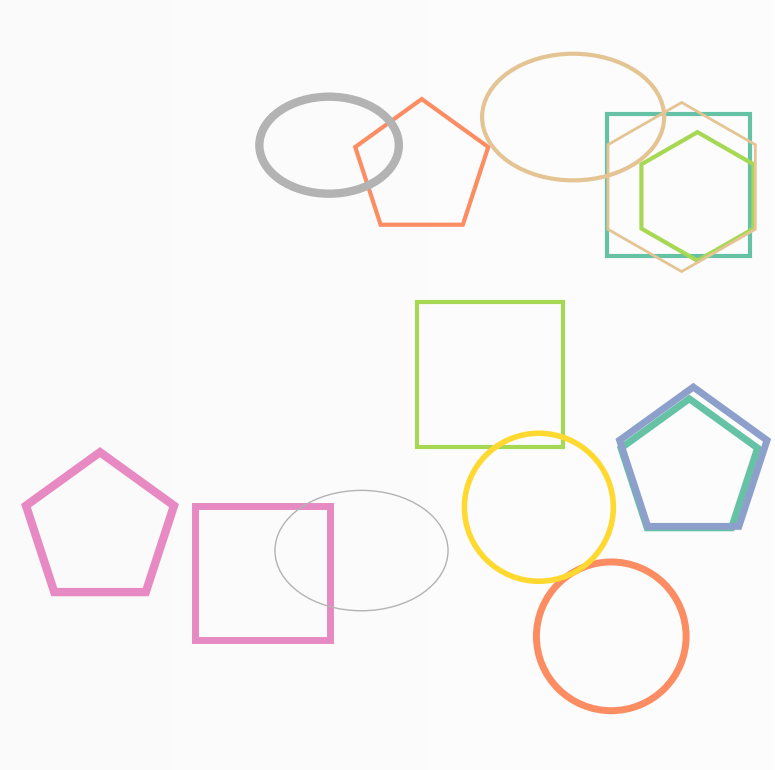[{"shape": "square", "thickness": 1.5, "radius": 0.46, "center": [0.876, 0.76]}, {"shape": "pentagon", "thickness": 2.5, "radius": 0.46, "center": [0.889, 0.389]}, {"shape": "circle", "thickness": 2.5, "radius": 0.48, "center": [0.789, 0.174]}, {"shape": "pentagon", "thickness": 1.5, "radius": 0.45, "center": [0.544, 0.781]}, {"shape": "pentagon", "thickness": 2.5, "radius": 0.5, "center": [0.895, 0.397]}, {"shape": "square", "thickness": 2.5, "radius": 0.44, "center": [0.338, 0.256]}, {"shape": "pentagon", "thickness": 3, "radius": 0.5, "center": [0.129, 0.312]}, {"shape": "square", "thickness": 1.5, "radius": 0.47, "center": [0.632, 0.513]}, {"shape": "hexagon", "thickness": 1.5, "radius": 0.42, "center": [0.9, 0.745]}, {"shape": "circle", "thickness": 2, "radius": 0.48, "center": [0.695, 0.341]}, {"shape": "hexagon", "thickness": 1, "radius": 0.55, "center": [0.88, 0.757]}, {"shape": "oval", "thickness": 1.5, "radius": 0.59, "center": [0.74, 0.848]}, {"shape": "oval", "thickness": 0.5, "radius": 0.56, "center": [0.466, 0.285]}, {"shape": "oval", "thickness": 3, "radius": 0.45, "center": [0.425, 0.811]}]